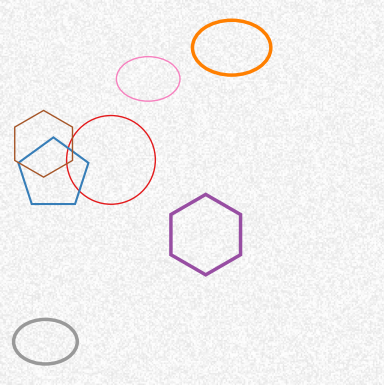[{"shape": "circle", "thickness": 1, "radius": 0.58, "center": [0.288, 0.585]}, {"shape": "pentagon", "thickness": 1.5, "radius": 0.48, "center": [0.139, 0.547]}, {"shape": "hexagon", "thickness": 2.5, "radius": 0.52, "center": [0.534, 0.391]}, {"shape": "oval", "thickness": 2.5, "radius": 0.51, "center": [0.602, 0.876]}, {"shape": "hexagon", "thickness": 1, "radius": 0.43, "center": [0.113, 0.627]}, {"shape": "oval", "thickness": 1, "radius": 0.41, "center": [0.385, 0.795]}, {"shape": "oval", "thickness": 2.5, "radius": 0.41, "center": [0.118, 0.112]}]